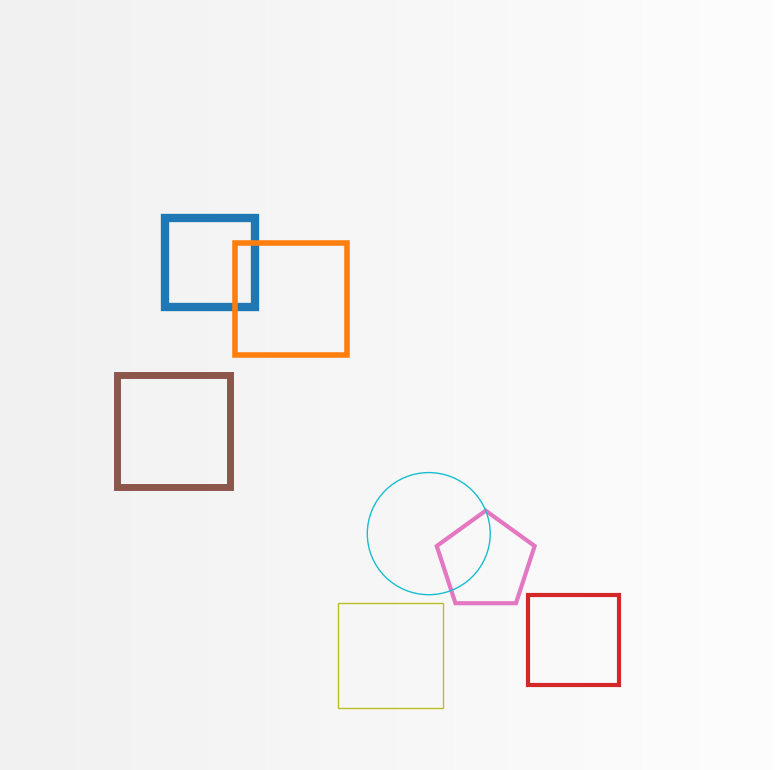[{"shape": "square", "thickness": 3, "radius": 0.29, "center": [0.271, 0.659]}, {"shape": "square", "thickness": 2, "radius": 0.36, "center": [0.376, 0.612]}, {"shape": "square", "thickness": 1.5, "radius": 0.29, "center": [0.741, 0.169]}, {"shape": "square", "thickness": 2.5, "radius": 0.36, "center": [0.224, 0.441]}, {"shape": "pentagon", "thickness": 1.5, "radius": 0.33, "center": [0.627, 0.27]}, {"shape": "square", "thickness": 0.5, "radius": 0.34, "center": [0.504, 0.148]}, {"shape": "circle", "thickness": 0.5, "radius": 0.4, "center": [0.553, 0.307]}]